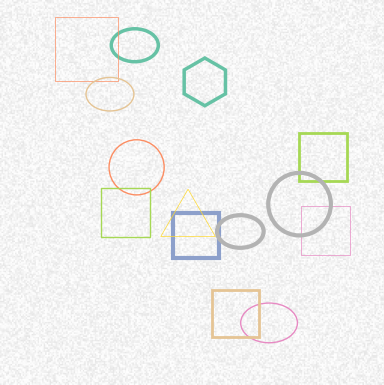[{"shape": "oval", "thickness": 2.5, "radius": 0.31, "center": [0.35, 0.883]}, {"shape": "hexagon", "thickness": 2.5, "radius": 0.31, "center": [0.532, 0.787]}, {"shape": "square", "thickness": 0.5, "radius": 0.41, "center": [0.226, 0.873]}, {"shape": "circle", "thickness": 1, "radius": 0.36, "center": [0.355, 0.565]}, {"shape": "square", "thickness": 3, "radius": 0.3, "center": [0.509, 0.389]}, {"shape": "oval", "thickness": 1, "radius": 0.37, "center": [0.699, 0.161]}, {"shape": "square", "thickness": 0.5, "radius": 0.32, "center": [0.845, 0.402]}, {"shape": "square", "thickness": 1, "radius": 0.32, "center": [0.326, 0.448]}, {"shape": "square", "thickness": 2, "radius": 0.31, "center": [0.84, 0.592]}, {"shape": "triangle", "thickness": 0.5, "radius": 0.41, "center": [0.488, 0.427]}, {"shape": "oval", "thickness": 1, "radius": 0.31, "center": [0.286, 0.755]}, {"shape": "square", "thickness": 2, "radius": 0.31, "center": [0.611, 0.186]}, {"shape": "oval", "thickness": 3, "radius": 0.3, "center": [0.624, 0.399]}, {"shape": "circle", "thickness": 3, "radius": 0.41, "center": [0.778, 0.47]}]